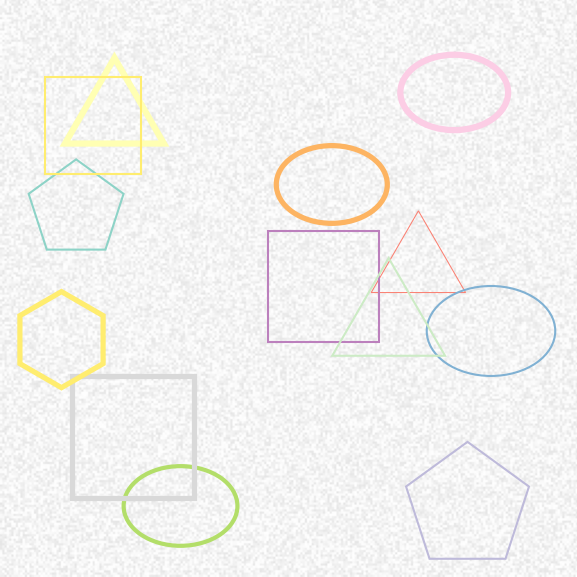[{"shape": "pentagon", "thickness": 1, "radius": 0.43, "center": [0.132, 0.637]}, {"shape": "triangle", "thickness": 3, "radius": 0.49, "center": [0.198, 0.8]}, {"shape": "pentagon", "thickness": 1, "radius": 0.56, "center": [0.81, 0.122]}, {"shape": "triangle", "thickness": 0.5, "radius": 0.47, "center": [0.724, 0.54]}, {"shape": "oval", "thickness": 1, "radius": 0.56, "center": [0.85, 0.426]}, {"shape": "oval", "thickness": 2.5, "radius": 0.48, "center": [0.575, 0.68]}, {"shape": "oval", "thickness": 2, "radius": 0.49, "center": [0.313, 0.123]}, {"shape": "oval", "thickness": 3, "radius": 0.47, "center": [0.787, 0.839]}, {"shape": "square", "thickness": 2.5, "radius": 0.53, "center": [0.23, 0.243]}, {"shape": "square", "thickness": 1, "radius": 0.48, "center": [0.56, 0.503]}, {"shape": "triangle", "thickness": 1, "radius": 0.56, "center": [0.673, 0.439]}, {"shape": "square", "thickness": 1, "radius": 0.42, "center": [0.161, 0.782]}, {"shape": "hexagon", "thickness": 2.5, "radius": 0.42, "center": [0.106, 0.411]}]